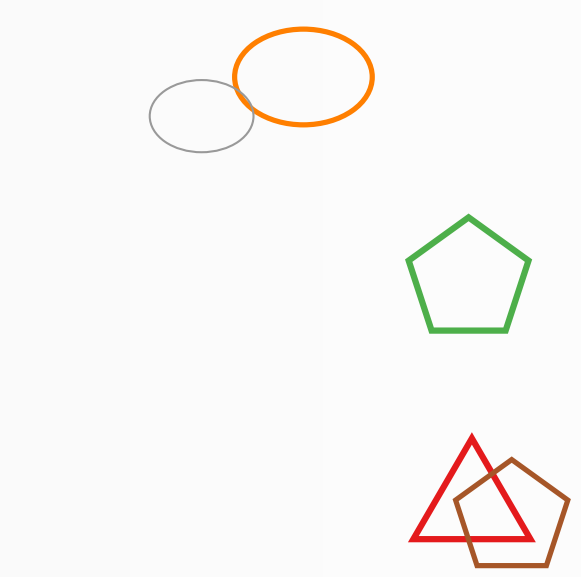[{"shape": "triangle", "thickness": 3, "radius": 0.58, "center": [0.812, 0.124]}, {"shape": "pentagon", "thickness": 3, "radius": 0.54, "center": [0.806, 0.514]}, {"shape": "oval", "thickness": 2.5, "radius": 0.59, "center": [0.522, 0.866]}, {"shape": "pentagon", "thickness": 2.5, "radius": 0.51, "center": [0.88, 0.102]}, {"shape": "oval", "thickness": 1, "radius": 0.45, "center": [0.347, 0.798]}]